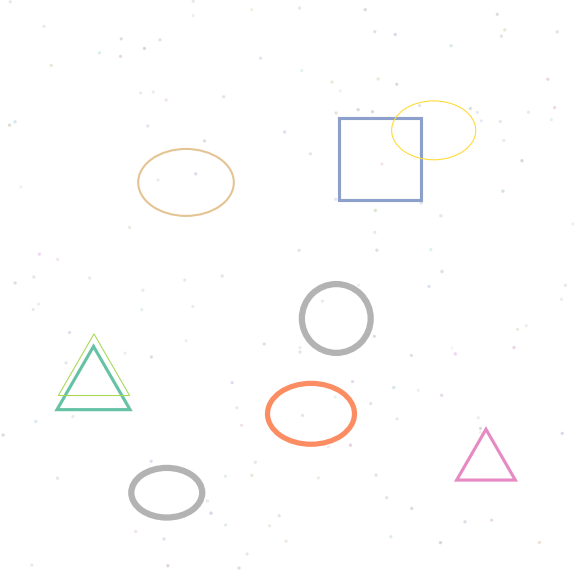[{"shape": "triangle", "thickness": 1.5, "radius": 0.37, "center": [0.162, 0.326]}, {"shape": "oval", "thickness": 2.5, "radius": 0.38, "center": [0.539, 0.283]}, {"shape": "square", "thickness": 1.5, "radius": 0.36, "center": [0.659, 0.724]}, {"shape": "triangle", "thickness": 1.5, "radius": 0.29, "center": [0.842, 0.197]}, {"shape": "triangle", "thickness": 0.5, "radius": 0.36, "center": [0.163, 0.35]}, {"shape": "oval", "thickness": 0.5, "radius": 0.36, "center": [0.751, 0.773]}, {"shape": "oval", "thickness": 1, "radius": 0.41, "center": [0.322, 0.683]}, {"shape": "circle", "thickness": 3, "radius": 0.3, "center": [0.582, 0.448]}, {"shape": "oval", "thickness": 3, "radius": 0.31, "center": [0.289, 0.146]}]